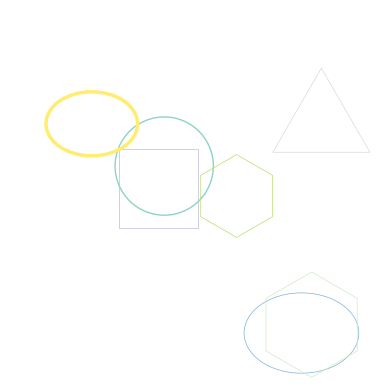[{"shape": "circle", "thickness": 1, "radius": 0.64, "center": [0.427, 0.569]}, {"shape": "square", "thickness": 0.5, "radius": 0.51, "center": [0.412, 0.509]}, {"shape": "oval", "thickness": 0.5, "radius": 0.75, "center": [0.783, 0.135]}, {"shape": "hexagon", "thickness": 0.5, "radius": 0.54, "center": [0.615, 0.491]}, {"shape": "triangle", "thickness": 0.5, "radius": 0.73, "center": [0.835, 0.677]}, {"shape": "hexagon", "thickness": 0.5, "radius": 0.68, "center": [0.809, 0.157]}, {"shape": "oval", "thickness": 2.5, "radius": 0.59, "center": [0.238, 0.678]}]